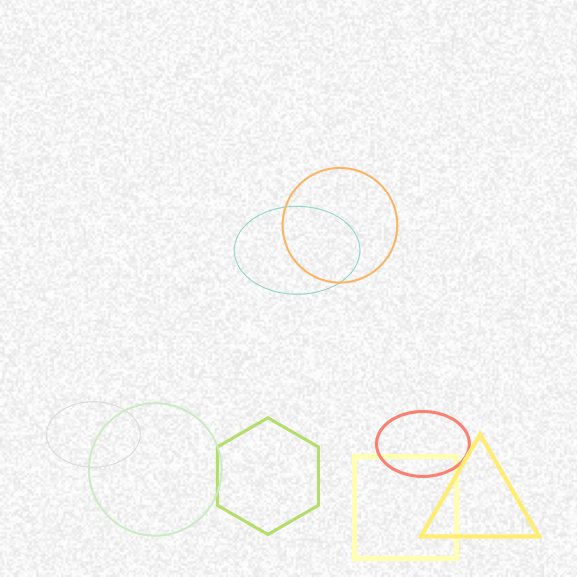[{"shape": "oval", "thickness": 0.5, "radius": 0.54, "center": [0.514, 0.566]}, {"shape": "square", "thickness": 2.5, "radius": 0.44, "center": [0.701, 0.121]}, {"shape": "oval", "thickness": 1.5, "radius": 0.4, "center": [0.732, 0.23]}, {"shape": "circle", "thickness": 1, "radius": 0.5, "center": [0.589, 0.609]}, {"shape": "hexagon", "thickness": 1.5, "radius": 0.51, "center": [0.464, 0.175]}, {"shape": "oval", "thickness": 0.5, "radius": 0.41, "center": [0.162, 0.247]}, {"shape": "circle", "thickness": 1, "radius": 0.57, "center": [0.269, 0.186]}, {"shape": "triangle", "thickness": 2, "radius": 0.59, "center": [0.831, 0.129]}]